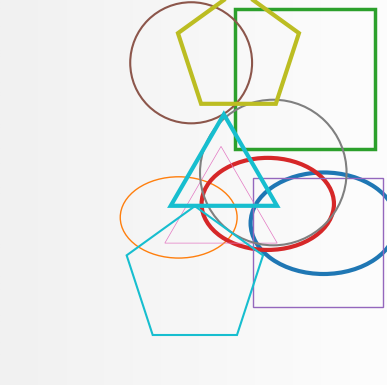[{"shape": "oval", "thickness": 3, "radius": 0.94, "center": [0.835, 0.42]}, {"shape": "oval", "thickness": 1, "radius": 0.75, "center": [0.461, 0.435]}, {"shape": "square", "thickness": 2.5, "radius": 0.91, "center": [0.787, 0.796]}, {"shape": "oval", "thickness": 3, "radius": 0.85, "center": [0.691, 0.47]}, {"shape": "square", "thickness": 1, "radius": 0.84, "center": [0.821, 0.371]}, {"shape": "circle", "thickness": 1.5, "radius": 0.79, "center": [0.493, 0.837]}, {"shape": "triangle", "thickness": 0.5, "radius": 0.84, "center": [0.57, 0.452]}, {"shape": "circle", "thickness": 1.5, "radius": 0.95, "center": [0.705, 0.552]}, {"shape": "pentagon", "thickness": 3, "radius": 0.82, "center": [0.615, 0.863]}, {"shape": "pentagon", "thickness": 1.5, "radius": 0.93, "center": [0.503, 0.28]}, {"shape": "triangle", "thickness": 3, "radius": 0.79, "center": [0.578, 0.545]}]